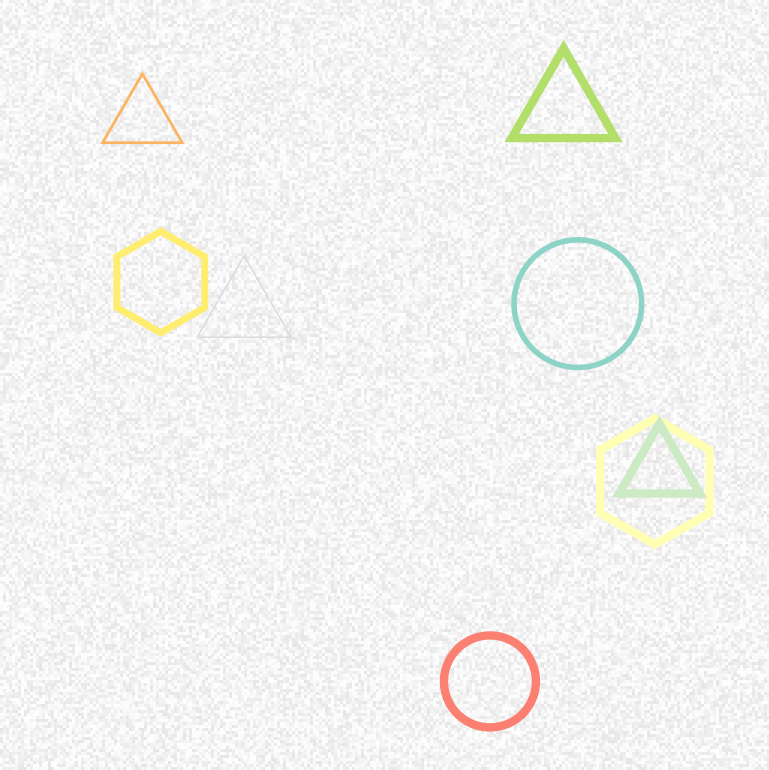[{"shape": "circle", "thickness": 2, "radius": 0.41, "center": [0.75, 0.606]}, {"shape": "hexagon", "thickness": 3, "radius": 0.41, "center": [0.85, 0.375]}, {"shape": "circle", "thickness": 3, "radius": 0.3, "center": [0.636, 0.115]}, {"shape": "triangle", "thickness": 1, "radius": 0.3, "center": [0.185, 0.845]}, {"shape": "triangle", "thickness": 3, "radius": 0.39, "center": [0.732, 0.86]}, {"shape": "triangle", "thickness": 0.5, "radius": 0.35, "center": [0.317, 0.597]}, {"shape": "triangle", "thickness": 3, "radius": 0.3, "center": [0.857, 0.389]}, {"shape": "hexagon", "thickness": 2.5, "radius": 0.33, "center": [0.209, 0.634]}]